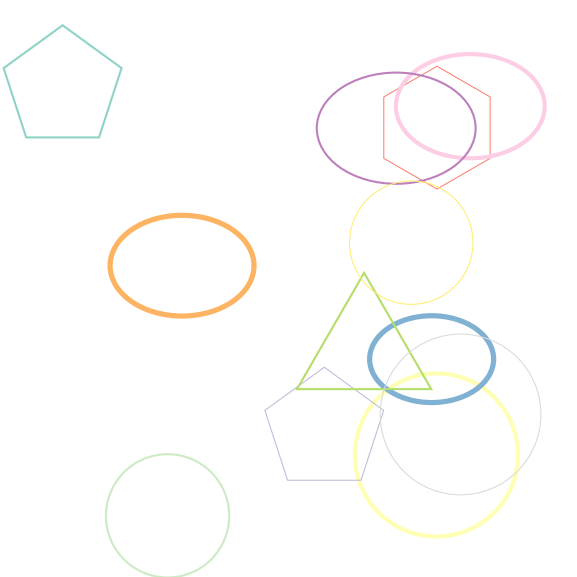[{"shape": "pentagon", "thickness": 1, "radius": 0.54, "center": [0.108, 0.848]}, {"shape": "circle", "thickness": 2, "radius": 0.71, "center": [0.756, 0.211]}, {"shape": "pentagon", "thickness": 0.5, "radius": 0.54, "center": [0.562, 0.255]}, {"shape": "hexagon", "thickness": 0.5, "radius": 0.53, "center": [0.757, 0.778]}, {"shape": "oval", "thickness": 2.5, "radius": 0.54, "center": [0.747, 0.377]}, {"shape": "oval", "thickness": 2.5, "radius": 0.62, "center": [0.315, 0.539]}, {"shape": "triangle", "thickness": 1, "radius": 0.67, "center": [0.63, 0.392]}, {"shape": "oval", "thickness": 2, "radius": 0.64, "center": [0.814, 0.815]}, {"shape": "circle", "thickness": 0.5, "radius": 0.7, "center": [0.798, 0.281]}, {"shape": "oval", "thickness": 1, "radius": 0.69, "center": [0.686, 0.777]}, {"shape": "circle", "thickness": 1, "radius": 0.53, "center": [0.29, 0.106]}, {"shape": "circle", "thickness": 0.5, "radius": 0.53, "center": [0.712, 0.579]}]